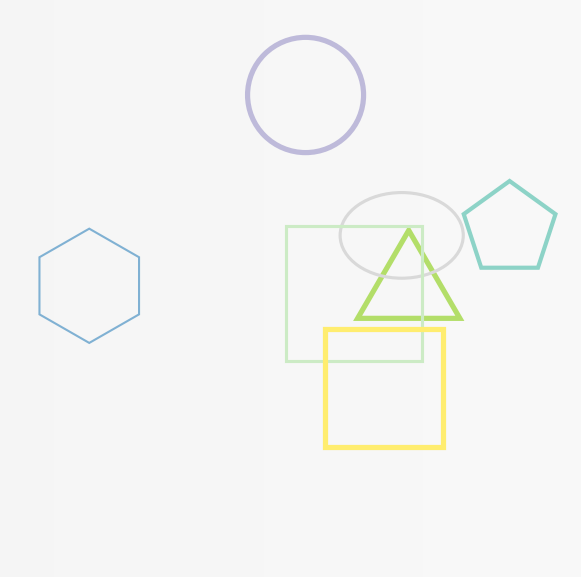[{"shape": "pentagon", "thickness": 2, "radius": 0.41, "center": [0.877, 0.603]}, {"shape": "circle", "thickness": 2.5, "radius": 0.5, "center": [0.526, 0.835]}, {"shape": "hexagon", "thickness": 1, "radius": 0.49, "center": [0.154, 0.504]}, {"shape": "triangle", "thickness": 2.5, "radius": 0.51, "center": [0.703, 0.499]}, {"shape": "oval", "thickness": 1.5, "radius": 0.53, "center": [0.691, 0.592]}, {"shape": "square", "thickness": 1.5, "radius": 0.58, "center": [0.61, 0.49]}, {"shape": "square", "thickness": 2.5, "radius": 0.51, "center": [0.661, 0.327]}]